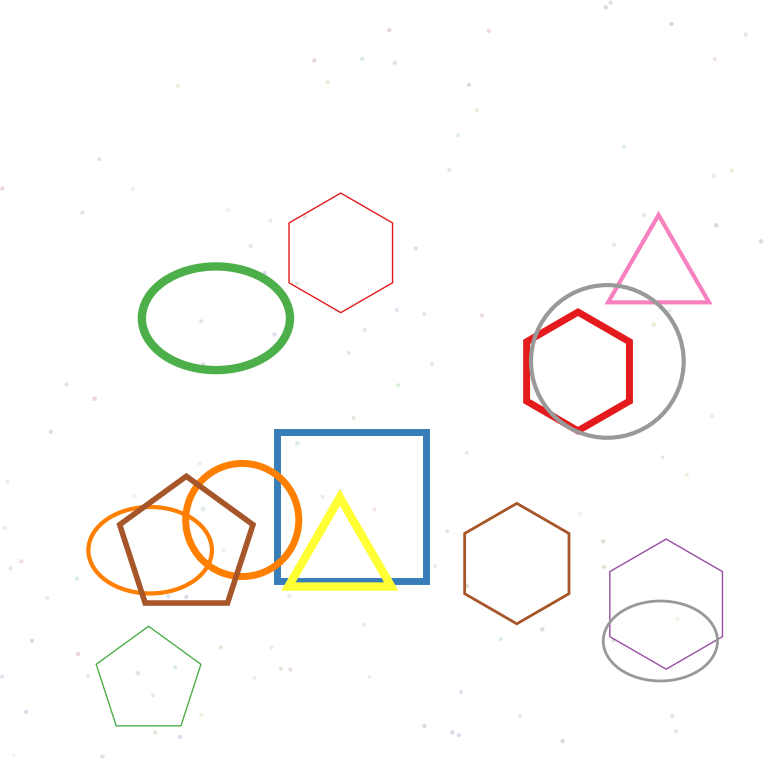[{"shape": "hexagon", "thickness": 0.5, "radius": 0.39, "center": [0.443, 0.672]}, {"shape": "hexagon", "thickness": 2.5, "radius": 0.39, "center": [0.751, 0.518]}, {"shape": "square", "thickness": 2.5, "radius": 0.49, "center": [0.457, 0.342]}, {"shape": "pentagon", "thickness": 0.5, "radius": 0.36, "center": [0.193, 0.115]}, {"shape": "oval", "thickness": 3, "radius": 0.48, "center": [0.28, 0.587]}, {"shape": "hexagon", "thickness": 0.5, "radius": 0.42, "center": [0.865, 0.215]}, {"shape": "circle", "thickness": 2.5, "radius": 0.37, "center": [0.315, 0.325]}, {"shape": "oval", "thickness": 1.5, "radius": 0.4, "center": [0.195, 0.285]}, {"shape": "triangle", "thickness": 3, "radius": 0.39, "center": [0.441, 0.277]}, {"shape": "pentagon", "thickness": 2, "radius": 0.46, "center": [0.242, 0.29]}, {"shape": "hexagon", "thickness": 1, "radius": 0.39, "center": [0.671, 0.268]}, {"shape": "triangle", "thickness": 1.5, "radius": 0.38, "center": [0.855, 0.645]}, {"shape": "circle", "thickness": 1.5, "radius": 0.5, "center": [0.789, 0.531]}, {"shape": "oval", "thickness": 1, "radius": 0.37, "center": [0.858, 0.168]}]